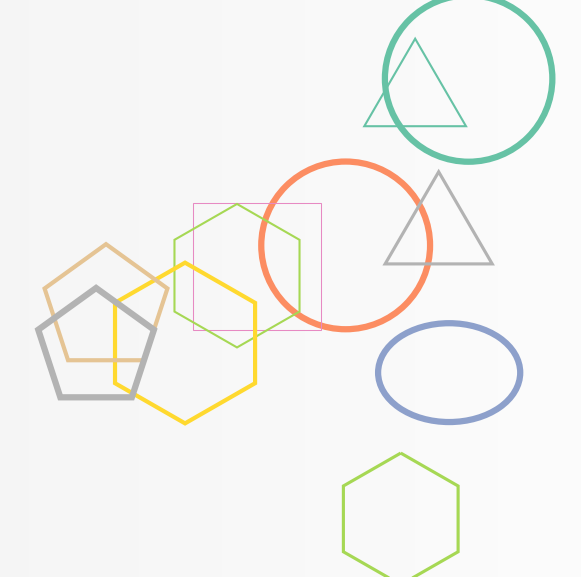[{"shape": "circle", "thickness": 3, "radius": 0.72, "center": [0.806, 0.863]}, {"shape": "triangle", "thickness": 1, "radius": 0.51, "center": [0.714, 0.831]}, {"shape": "circle", "thickness": 3, "radius": 0.73, "center": [0.595, 0.574]}, {"shape": "oval", "thickness": 3, "radius": 0.61, "center": [0.773, 0.354]}, {"shape": "square", "thickness": 0.5, "radius": 0.55, "center": [0.442, 0.537]}, {"shape": "hexagon", "thickness": 1, "radius": 0.62, "center": [0.408, 0.522]}, {"shape": "hexagon", "thickness": 1.5, "radius": 0.57, "center": [0.689, 0.101]}, {"shape": "hexagon", "thickness": 2, "radius": 0.7, "center": [0.318, 0.405]}, {"shape": "pentagon", "thickness": 2, "radius": 0.56, "center": [0.182, 0.465]}, {"shape": "triangle", "thickness": 1.5, "radius": 0.53, "center": [0.755, 0.595]}, {"shape": "pentagon", "thickness": 3, "radius": 0.52, "center": [0.165, 0.396]}]